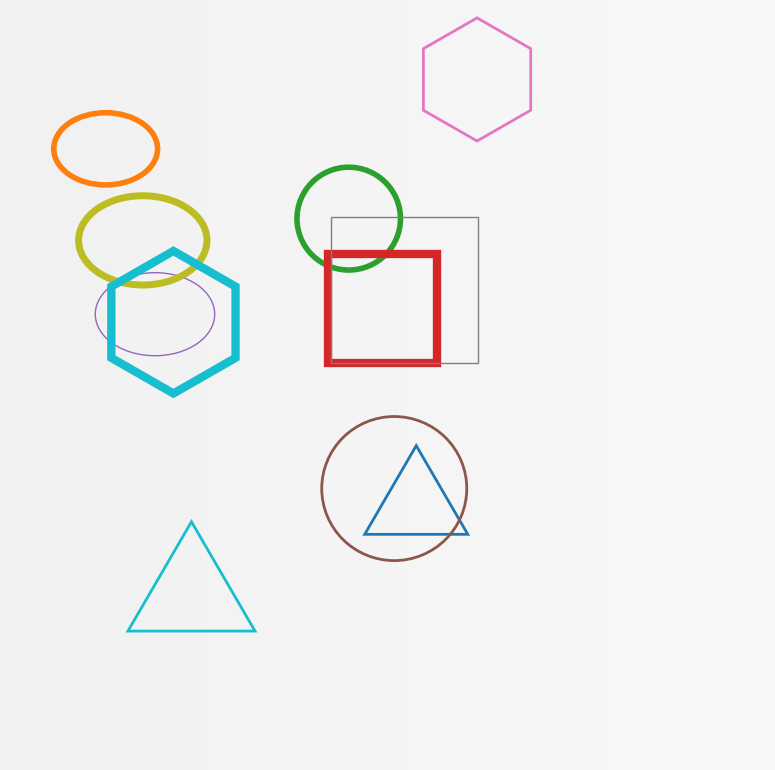[{"shape": "triangle", "thickness": 1, "radius": 0.38, "center": [0.537, 0.344]}, {"shape": "oval", "thickness": 2, "radius": 0.33, "center": [0.136, 0.807]}, {"shape": "circle", "thickness": 2, "radius": 0.33, "center": [0.45, 0.716]}, {"shape": "square", "thickness": 3, "radius": 0.35, "center": [0.493, 0.6]}, {"shape": "oval", "thickness": 0.5, "radius": 0.39, "center": [0.2, 0.592]}, {"shape": "circle", "thickness": 1, "radius": 0.47, "center": [0.509, 0.366]}, {"shape": "hexagon", "thickness": 1, "radius": 0.4, "center": [0.616, 0.897]}, {"shape": "square", "thickness": 0.5, "radius": 0.47, "center": [0.522, 0.623]}, {"shape": "oval", "thickness": 2.5, "radius": 0.41, "center": [0.184, 0.688]}, {"shape": "triangle", "thickness": 1, "radius": 0.47, "center": [0.247, 0.228]}, {"shape": "hexagon", "thickness": 3, "radius": 0.46, "center": [0.224, 0.582]}]